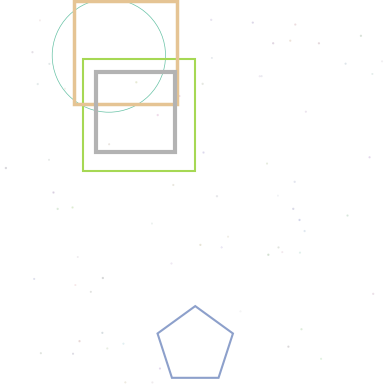[{"shape": "circle", "thickness": 0.5, "radius": 0.74, "center": [0.283, 0.856]}, {"shape": "pentagon", "thickness": 1.5, "radius": 0.51, "center": [0.507, 0.102]}, {"shape": "square", "thickness": 1.5, "radius": 0.72, "center": [0.361, 0.702]}, {"shape": "square", "thickness": 2.5, "radius": 0.67, "center": [0.327, 0.864]}, {"shape": "square", "thickness": 3, "radius": 0.52, "center": [0.353, 0.709]}]